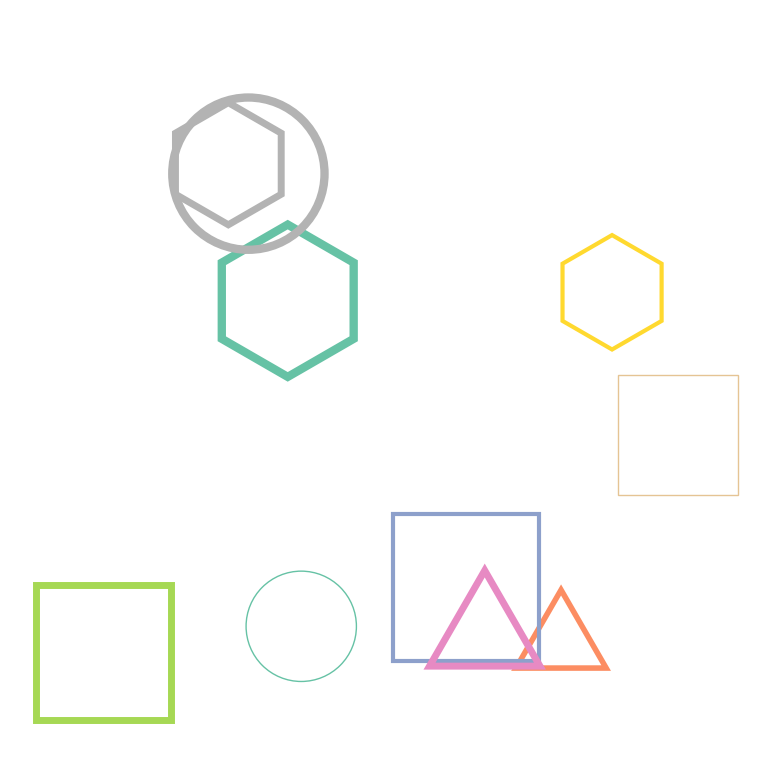[{"shape": "hexagon", "thickness": 3, "radius": 0.49, "center": [0.374, 0.609]}, {"shape": "circle", "thickness": 0.5, "radius": 0.36, "center": [0.391, 0.187]}, {"shape": "triangle", "thickness": 2, "radius": 0.34, "center": [0.729, 0.166]}, {"shape": "square", "thickness": 1.5, "radius": 0.48, "center": [0.605, 0.237]}, {"shape": "triangle", "thickness": 2.5, "radius": 0.41, "center": [0.63, 0.176]}, {"shape": "square", "thickness": 2.5, "radius": 0.44, "center": [0.134, 0.152]}, {"shape": "hexagon", "thickness": 1.5, "radius": 0.37, "center": [0.795, 0.62]}, {"shape": "square", "thickness": 0.5, "radius": 0.39, "center": [0.881, 0.435]}, {"shape": "circle", "thickness": 3, "radius": 0.49, "center": [0.323, 0.774]}, {"shape": "hexagon", "thickness": 2.5, "radius": 0.4, "center": [0.297, 0.787]}]